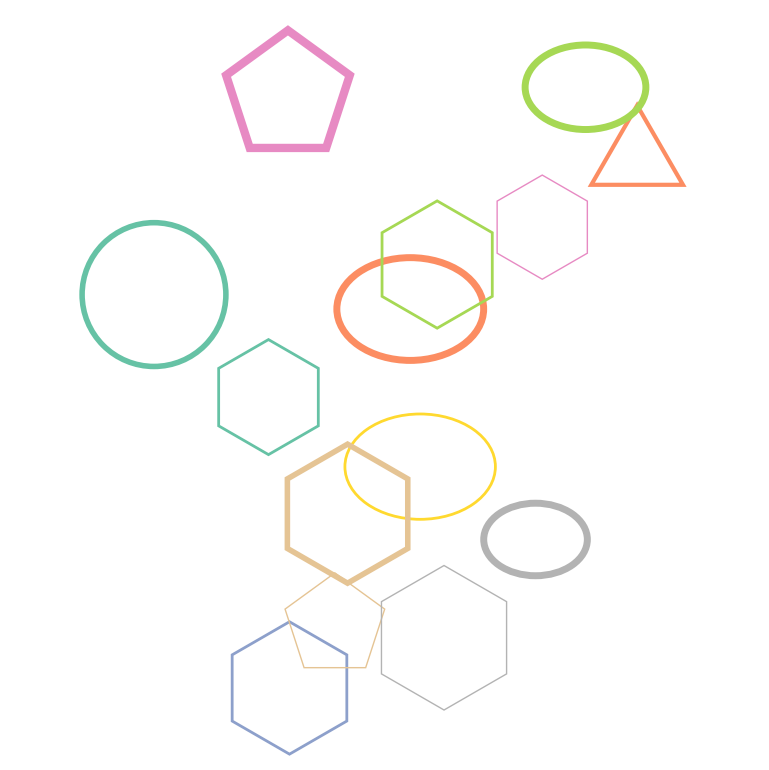[{"shape": "circle", "thickness": 2, "radius": 0.47, "center": [0.2, 0.617]}, {"shape": "hexagon", "thickness": 1, "radius": 0.37, "center": [0.349, 0.484]}, {"shape": "oval", "thickness": 2.5, "radius": 0.48, "center": [0.533, 0.599]}, {"shape": "triangle", "thickness": 1.5, "radius": 0.34, "center": [0.827, 0.794]}, {"shape": "hexagon", "thickness": 1, "radius": 0.43, "center": [0.376, 0.107]}, {"shape": "hexagon", "thickness": 0.5, "radius": 0.34, "center": [0.704, 0.705]}, {"shape": "pentagon", "thickness": 3, "radius": 0.42, "center": [0.374, 0.876]}, {"shape": "hexagon", "thickness": 1, "radius": 0.41, "center": [0.568, 0.656]}, {"shape": "oval", "thickness": 2.5, "radius": 0.39, "center": [0.76, 0.887]}, {"shape": "oval", "thickness": 1, "radius": 0.49, "center": [0.546, 0.394]}, {"shape": "hexagon", "thickness": 2, "radius": 0.45, "center": [0.451, 0.333]}, {"shape": "pentagon", "thickness": 0.5, "radius": 0.34, "center": [0.435, 0.188]}, {"shape": "oval", "thickness": 2.5, "radius": 0.34, "center": [0.695, 0.299]}, {"shape": "hexagon", "thickness": 0.5, "radius": 0.47, "center": [0.577, 0.172]}]